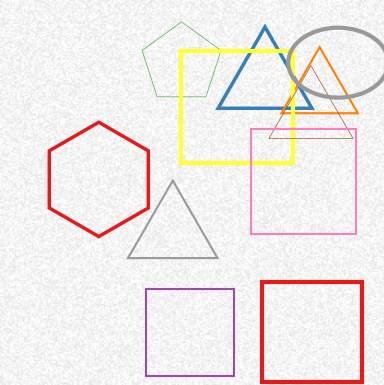[{"shape": "square", "thickness": 3, "radius": 0.65, "center": [0.811, 0.138]}, {"shape": "hexagon", "thickness": 2.5, "radius": 0.74, "center": [0.257, 0.534]}, {"shape": "triangle", "thickness": 2.5, "radius": 0.7, "center": [0.688, 0.789]}, {"shape": "pentagon", "thickness": 0.5, "radius": 0.54, "center": [0.472, 0.836]}, {"shape": "square", "thickness": 1.5, "radius": 0.57, "center": [0.494, 0.136]}, {"shape": "triangle", "thickness": 1.5, "radius": 0.57, "center": [0.83, 0.763]}, {"shape": "square", "thickness": 3, "radius": 0.73, "center": [0.616, 0.723]}, {"shape": "triangle", "thickness": 0.5, "radius": 0.63, "center": [0.808, 0.703]}, {"shape": "square", "thickness": 1.5, "radius": 0.68, "center": [0.788, 0.528]}, {"shape": "oval", "thickness": 3, "radius": 0.65, "center": [0.879, 0.837]}, {"shape": "triangle", "thickness": 1.5, "radius": 0.67, "center": [0.449, 0.397]}]